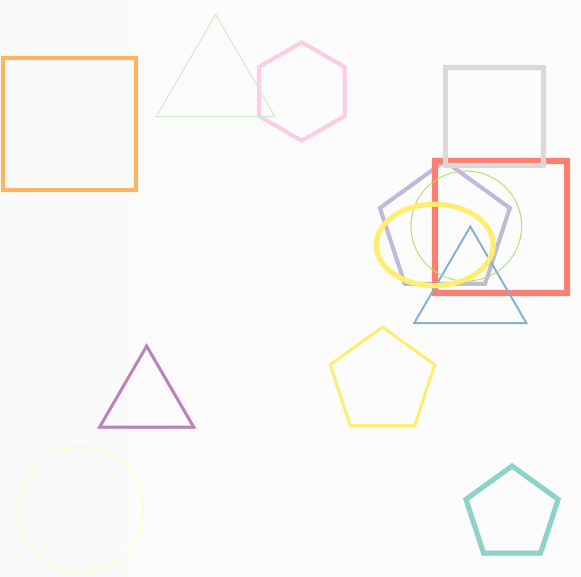[{"shape": "pentagon", "thickness": 2.5, "radius": 0.42, "center": [0.881, 0.109]}, {"shape": "circle", "thickness": 0.5, "radius": 0.54, "center": [0.139, 0.117]}, {"shape": "pentagon", "thickness": 2, "radius": 0.59, "center": [0.765, 0.603]}, {"shape": "square", "thickness": 3, "radius": 0.57, "center": [0.862, 0.606]}, {"shape": "triangle", "thickness": 1, "radius": 0.56, "center": [0.809, 0.495]}, {"shape": "square", "thickness": 2, "radius": 0.57, "center": [0.12, 0.784]}, {"shape": "circle", "thickness": 0.5, "radius": 0.48, "center": [0.802, 0.608]}, {"shape": "hexagon", "thickness": 2, "radius": 0.43, "center": [0.519, 0.841]}, {"shape": "square", "thickness": 2.5, "radius": 0.42, "center": [0.85, 0.798]}, {"shape": "triangle", "thickness": 1.5, "radius": 0.47, "center": [0.252, 0.306]}, {"shape": "triangle", "thickness": 0.5, "radius": 0.59, "center": [0.371, 0.856]}, {"shape": "oval", "thickness": 2.5, "radius": 0.5, "center": [0.748, 0.575]}, {"shape": "pentagon", "thickness": 1.5, "radius": 0.47, "center": [0.658, 0.339]}]